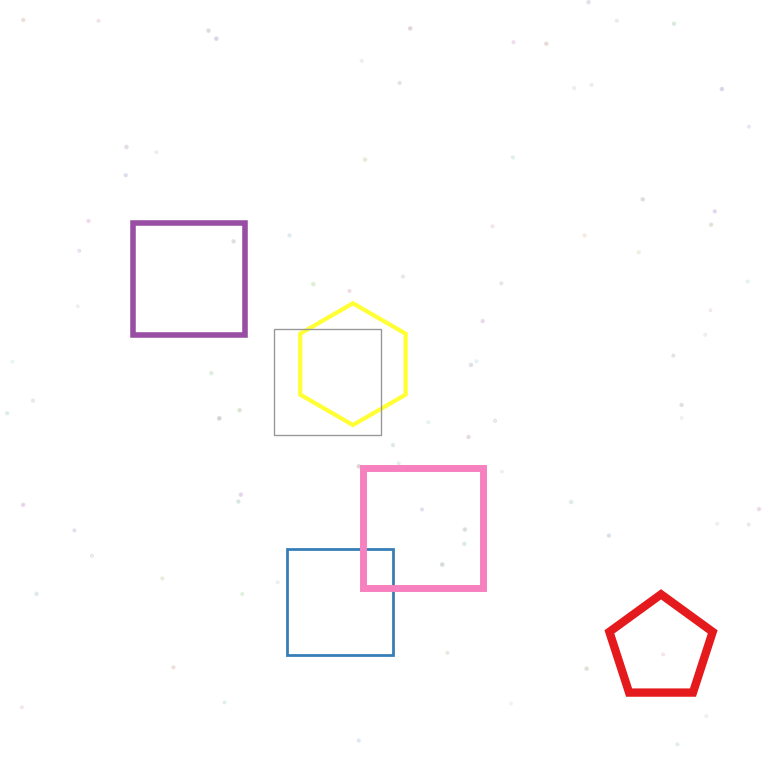[{"shape": "pentagon", "thickness": 3, "radius": 0.35, "center": [0.858, 0.158]}, {"shape": "square", "thickness": 1, "radius": 0.34, "center": [0.442, 0.218]}, {"shape": "square", "thickness": 2, "radius": 0.36, "center": [0.245, 0.638]}, {"shape": "hexagon", "thickness": 1.5, "radius": 0.4, "center": [0.458, 0.527]}, {"shape": "square", "thickness": 2.5, "radius": 0.39, "center": [0.549, 0.314]}, {"shape": "square", "thickness": 0.5, "radius": 0.35, "center": [0.425, 0.504]}]